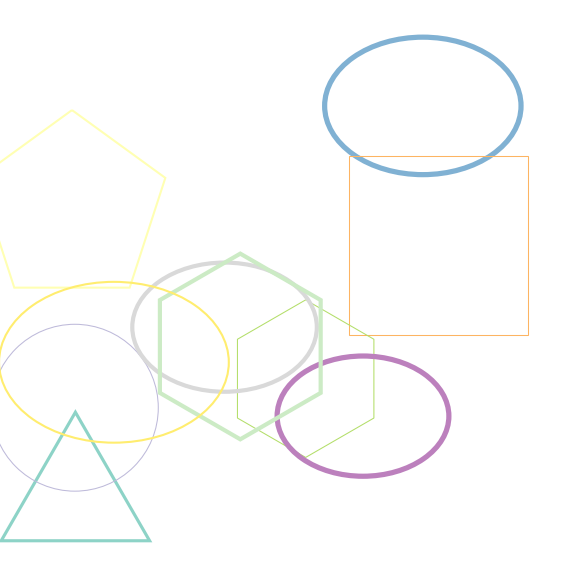[{"shape": "triangle", "thickness": 1.5, "radius": 0.74, "center": [0.131, 0.137]}, {"shape": "pentagon", "thickness": 1, "radius": 0.85, "center": [0.125, 0.639]}, {"shape": "circle", "thickness": 0.5, "radius": 0.72, "center": [0.13, 0.293]}, {"shape": "oval", "thickness": 2.5, "radius": 0.85, "center": [0.732, 0.816]}, {"shape": "square", "thickness": 0.5, "radius": 0.78, "center": [0.759, 0.574]}, {"shape": "hexagon", "thickness": 0.5, "radius": 0.68, "center": [0.529, 0.343]}, {"shape": "oval", "thickness": 2, "radius": 0.8, "center": [0.389, 0.433]}, {"shape": "oval", "thickness": 2.5, "radius": 0.74, "center": [0.629, 0.279]}, {"shape": "hexagon", "thickness": 2, "radius": 0.8, "center": [0.416, 0.399]}, {"shape": "oval", "thickness": 1, "radius": 0.99, "center": [0.197, 0.372]}]